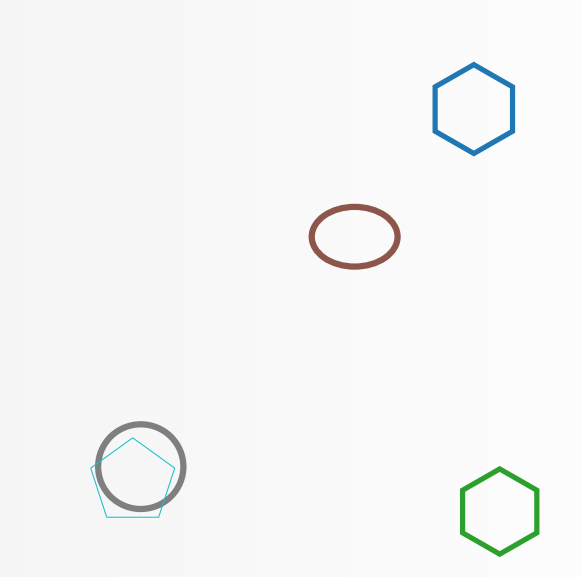[{"shape": "hexagon", "thickness": 2.5, "radius": 0.38, "center": [0.815, 0.81]}, {"shape": "hexagon", "thickness": 2.5, "radius": 0.37, "center": [0.86, 0.113]}, {"shape": "oval", "thickness": 3, "radius": 0.37, "center": [0.61, 0.589]}, {"shape": "circle", "thickness": 3, "radius": 0.37, "center": [0.242, 0.191]}, {"shape": "pentagon", "thickness": 0.5, "radius": 0.38, "center": [0.228, 0.165]}]